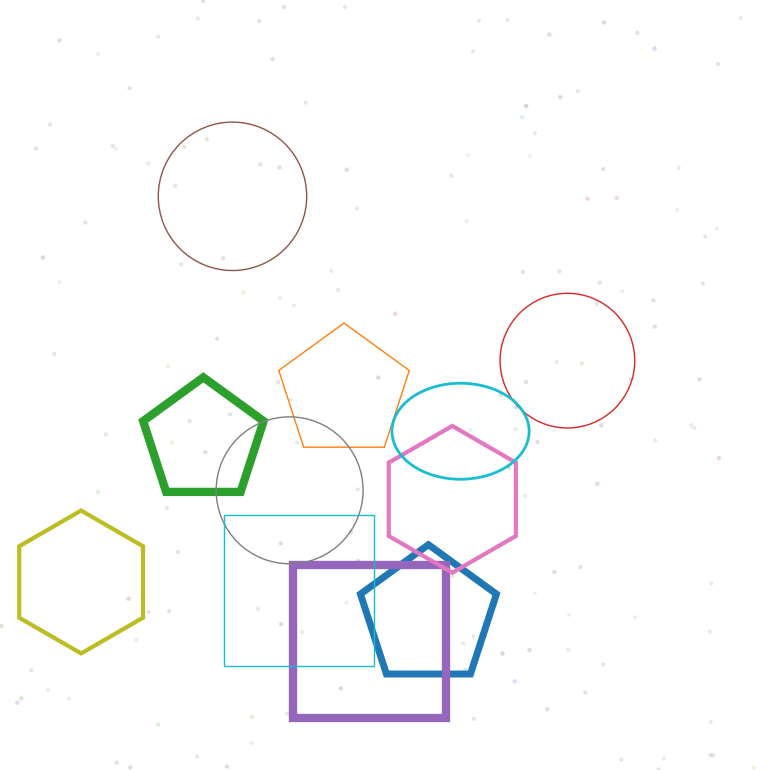[{"shape": "pentagon", "thickness": 2.5, "radius": 0.46, "center": [0.556, 0.2]}, {"shape": "pentagon", "thickness": 0.5, "radius": 0.45, "center": [0.447, 0.491]}, {"shape": "pentagon", "thickness": 3, "radius": 0.41, "center": [0.264, 0.428]}, {"shape": "circle", "thickness": 0.5, "radius": 0.44, "center": [0.737, 0.532]}, {"shape": "square", "thickness": 3, "radius": 0.5, "center": [0.48, 0.167]}, {"shape": "circle", "thickness": 0.5, "radius": 0.48, "center": [0.302, 0.745]}, {"shape": "hexagon", "thickness": 1.5, "radius": 0.48, "center": [0.587, 0.352]}, {"shape": "circle", "thickness": 0.5, "radius": 0.48, "center": [0.376, 0.363]}, {"shape": "hexagon", "thickness": 1.5, "radius": 0.46, "center": [0.105, 0.244]}, {"shape": "square", "thickness": 0.5, "radius": 0.49, "center": [0.389, 0.233]}, {"shape": "oval", "thickness": 1, "radius": 0.45, "center": [0.598, 0.44]}]